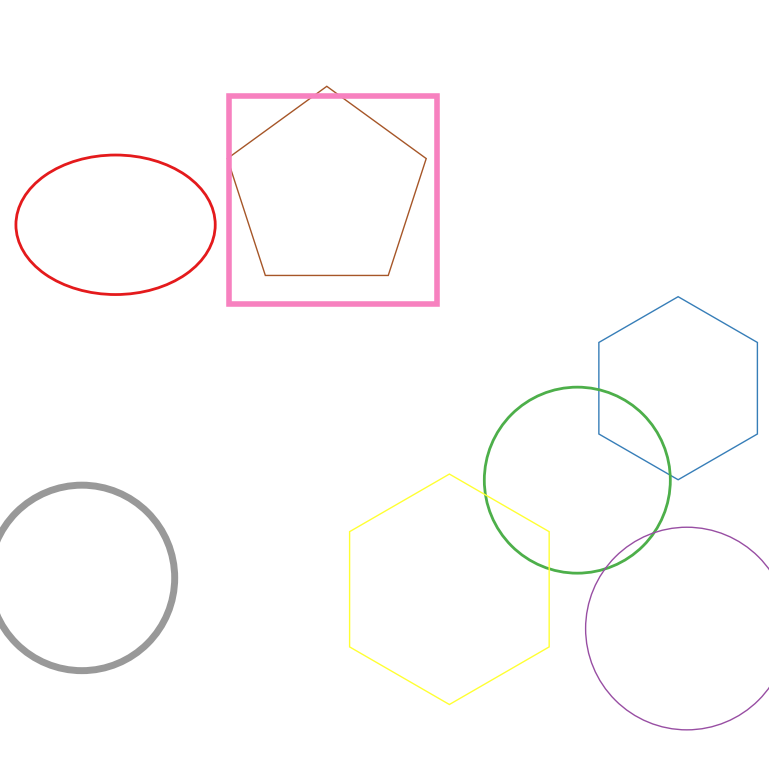[{"shape": "oval", "thickness": 1, "radius": 0.65, "center": [0.15, 0.708]}, {"shape": "hexagon", "thickness": 0.5, "radius": 0.59, "center": [0.881, 0.496]}, {"shape": "circle", "thickness": 1, "radius": 0.6, "center": [0.75, 0.376]}, {"shape": "circle", "thickness": 0.5, "radius": 0.66, "center": [0.892, 0.184]}, {"shape": "hexagon", "thickness": 0.5, "radius": 0.75, "center": [0.584, 0.235]}, {"shape": "pentagon", "thickness": 0.5, "radius": 0.68, "center": [0.424, 0.752]}, {"shape": "square", "thickness": 2, "radius": 0.67, "center": [0.432, 0.74]}, {"shape": "circle", "thickness": 2.5, "radius": 0.6, "center": [0.106, 0.249]}]